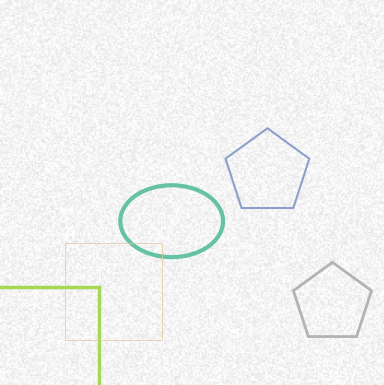[{"shape": "oval", "thickness": 3, "radius": 0.67, "center": [0.446, 0.425]}, {"shape": "pentagon", "thickness": 1.5, "radius": 0.57, "center": [0.695, 0.552]}, {"shape": "square", "thickness": 2.5, "radius": 0.7, "center": [0.118, 0.114]}, {"shape": "square", "thickness": 0.5, "radius": 0.63, "center": [0.295, 0.243]}, {"shape": "pentagon", "thickness": 2, "radius": 0.53, "center": [0.863, 0.212]}]